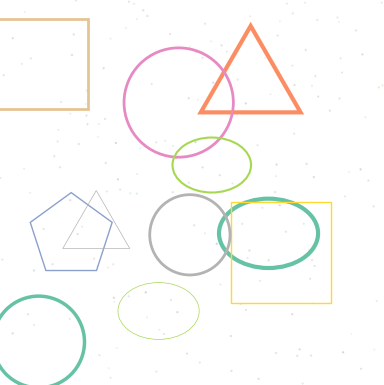[{"shape": "oval", "thickness": 3, "radius": 0.64, "center": [0.698, 0.394]}, {"shape": "circle", "thickness": 2.5, "radius": 0.6, "center": [0.1, 0.112]}, {"shape": "triangle", "thickness": 3, "radius": 0.75, "center": [0.651, 0.783]}, {"shape": "pentagon", "thickness": 1, "radius": 0.56, "center": [0.185, 0.388]}, {"shape": "circle", "thickness": 2, "radius": 0.71, "center": [0.464, 0.734]}, {"shape": "oval", "thickness": 1.5, "radius": 0.51, "center": [0.55, 0.571]}, {"shape": "oval", "thickness": 0.5, "radius": 0.53, "center": [0.412, 0.192]}, {"shape": "square", "thickness": 1, "radius": 0.65, "center": [0.73, 0.345]}, {"shape": "square", "thickness": 2, "radius": 0.59, "center": [0.11, 0.834]}, {"shape": "triangle", "thickness": 0.5, "radius": 0.5, "center": [0.25, 0.405]}, {"shape": "circle", "thickness": 2, "radius": 0.52, "center": [0.493, 0.39]}]